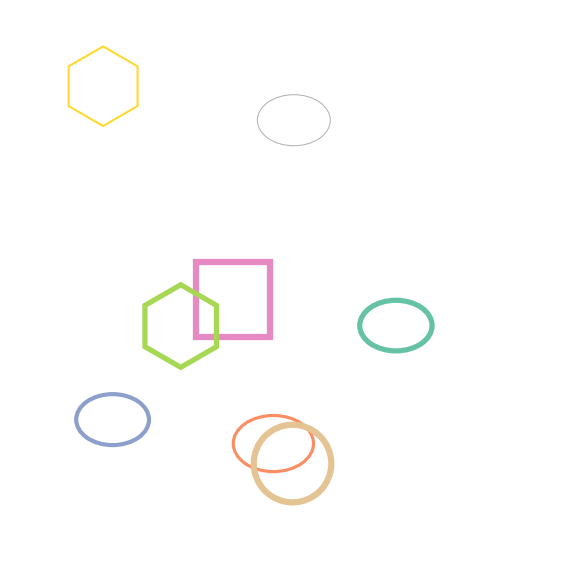[{"shape": "oval", "thickness": 2.5, "radius": 0.31, "center": [0.686, 0.435]}, {"shape": "oval", "thickness": 1.5, "radius": 0.35, "center": [0.473, 0.231]}, {"shape": "oval", "thickness": 2, "radius": 0.32, "center": [0.195, 0.273]}, {"shape": "square", "thickness": 3, "radius": 0.32, "center": [0.403, 0.481]}, {"shape": "hexagon", "thickness": 2.5, "radius": 0.36, "center": [0.313, 0.435]}, {"shape": "hexagon", "thickness": 1, "radius": 0.34, "center": [0.179, 0.85]}, {"shape": "circle", "thickness": 3, "radius": 0.34, "center": [0.507, 0.196]}, {"shape": "oval", "thickness": 0.5, "radius": 0.32, "center": [0.509, 0.791]}]